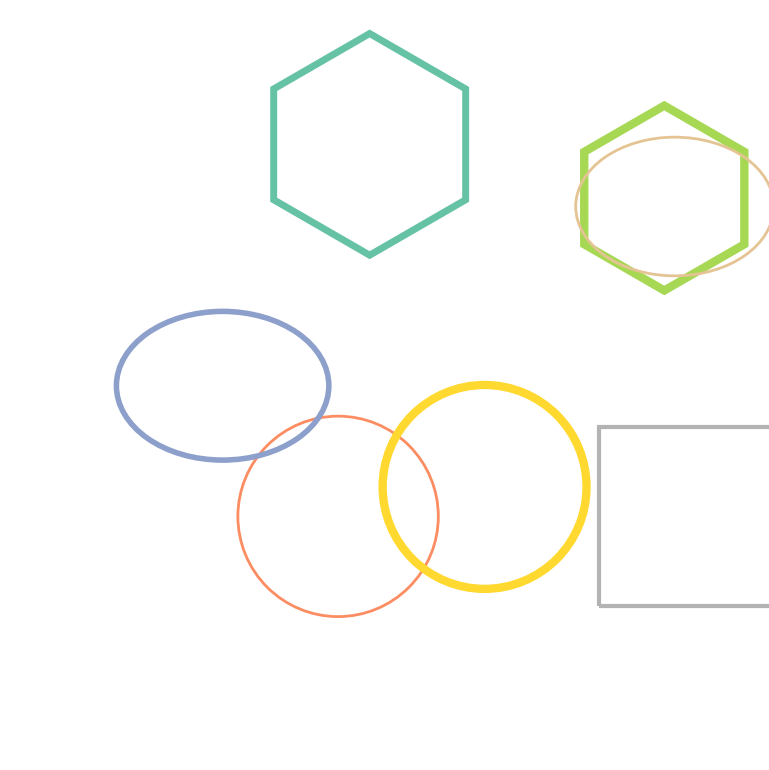[{"shape": "hexagon", "thickness": 2.5, "radius": 0.72, "center": [0.48, 0.813]}, {"shape": "circle", "thickness": 1, "radius": 0.65, "center": [0.439, 0.329]}, {"shape": "oval", "thickness": 2, "radius": 0.69, "center": [0.289, 0.499]}, {"shape": "hexagon", "thickness": 3, "radius": 0.6, "center": [0.863, 0.743]}, {"shape": "circle", "thickness": 3, "radius": 0.66, "center": [0.629, 0.368]}, {"shape": "oval", "thickness": 1, "radius": 0.64, "center": [0.876, 0.732]}, {"shape": "square", "thickness": 1.5, "radius": 0.58, "center": [0.894, 0.329]}]